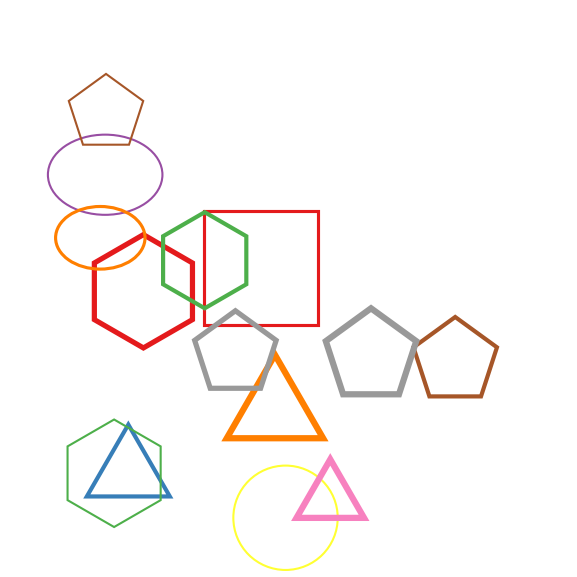[{"shape": "square", "thickness": 1.5, "radius": 0.49, "center": [0.452, 0.535]}, {"shape": "hexagon", "thickness": 2.5, "radius": 0.49, "center": [0.248, 0.495]}, {"shape": "triangle", "thickness": 2, "radius": 0.41, "center": [0.222, 0.181]}, {"shape": "hexagon", "thickness": 2, "radius": 0.42, "center": [0.354, 0.548]}, {"shape": "hexagon", "thickness": 1, "radius": 0.47, "center": [0.198, 0.18]}, {"shape": "oval", "thickness": 1, "radius": 0.5, "center": [0.182, 0.697]}, {"shape": "triangle", "thickness": 3, "radius": 0.48, "center": [0.476, 0.288]}, {"shape": "oval", "thickness": 1.5, "radius": 0.39, "center": [0.174, 0.587]}, {"shape": "circle", "thickness": 1, "radius": 0.45, "center": [0.494, 0.103]}, {"shape": "pentagon", "thickness": 1, "radius": 0.34, "center": [0.184, 0.803]}, {"shape": "pentagon", "thickness": 2, "radius": 0.38, "center": [0.788, 0.374]}, {"shape": "triangle", "thickness": 3, "radius": 0.34, "center": [0.572, 0.136]}, {"shape": "pentagon", "thickness": 2.5, "radius": 0.37, "center": [0.408, 0.387]}, {"shape": "pentagon", "thickness": 3, "radius": 0.41, "center": [0.642, 0.383]}]